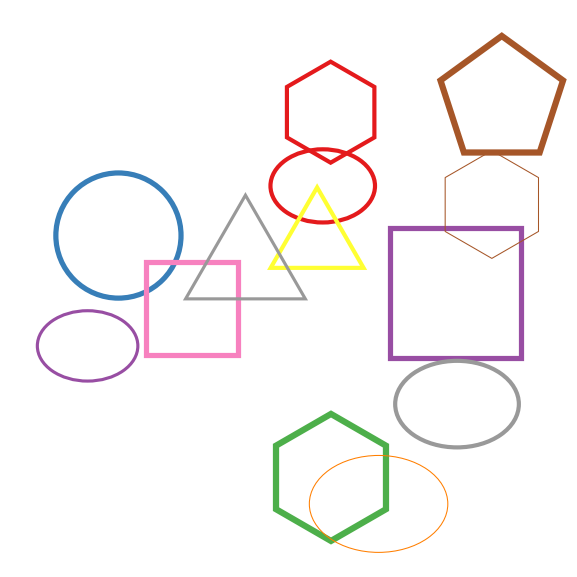[{"shape": "hexagon", "thickness": 2, "radius": 0.44, "center": [0.573, 0.805]}, {"shape": "oval", "thickness": 2, "radius": 0.45, "center": [0.559, 0.677]}, {"shape": "circle", "thickness": 2.5, "radius": 0.54, "center": [0.205, 0.591]}, {"shape": "hexagon", "thickness": 3, "radius": 0.55, "center": [0.573, 0.172]}, {"shape": "square", "thickness": 2.5, "radius": 0.57, "center": [0.789, 0.492]}, {"shape": "oval", "thickness": 1.5, "radius": 0.44, "center": [0.152, 0.4]}, {"shape": "oval", "thickness": 0.5, "radius": 0.6, "center": [0.656, 0.127]}, {"shape": "triangle", "thickness": 2, "radius": 0.46, "center": [0.549, 0.582]}, {"shape": "hexagon", "thickness": 0.5, "radius": 0.47, "center": [0.852, 0.645]}, {"shape": "pentagon", "thickness": 3, "radius": 0.56, "center": [0.869, 0.825]}, {"shape": "square", "thickness": 2.5, "radius": 0.4, "center": [0.333, 0.465]}, {"shape": "oval", "thickness": 2, "radius": 0.54, "center": [0.791, 0.299]}, {"shape": "triangle", "thickness": 1.5, "radius": 0.6, "center": [0.425, 0.541]}]